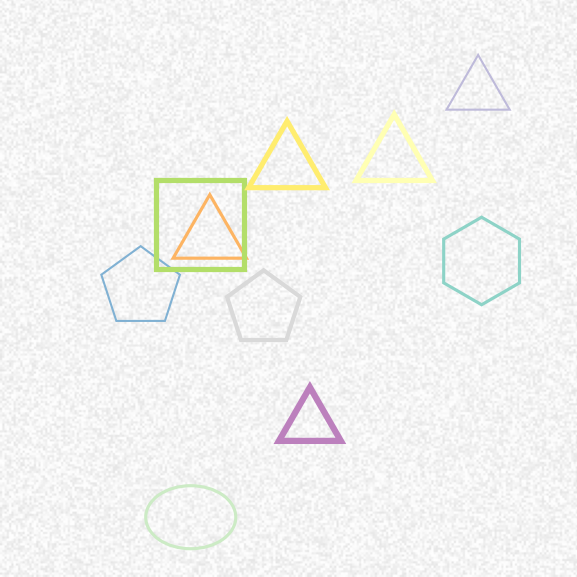[{"shape": "hexagon", "thickness": 1.5, "radius": 0.38, "center": [0.834, 0.547]}, {"shape": "triangle", "thickness": 2.5, "radius": 0.38, "center": [0.683, 0.725]}, {"shape": "triangle", "thickness": 1, "radius": 0.32, "center": [0.828, 0.841]}, {"shape": "pentagon", "thickness": 1, "radius": 0.36, "center": [0.244, 0.501]}, {"shape": "triangle", "thickness": 1.5, "radius": 0.37, "center": [0.363, 0.589]}, {"shape": "square", "thickness": 2.5, "radius": 0.38, "center": [0.346, 0.61]}, {"shape": "pentagon", "thickness": 2, "radius": 0.33, "center": [0.457, 0.464]}, {"shape": "triangle", "thickness": 3, "radius": 0.31, "center": [0.537, 0.267]}, {"shape": "oval", "thickness": 1.5, "radius": 0.39, "center": [0.33, 0.104]}, {"shape": "triangle", "thickness": 2.5, "radius": 0.38, "center": [0.497, 0.713]}]